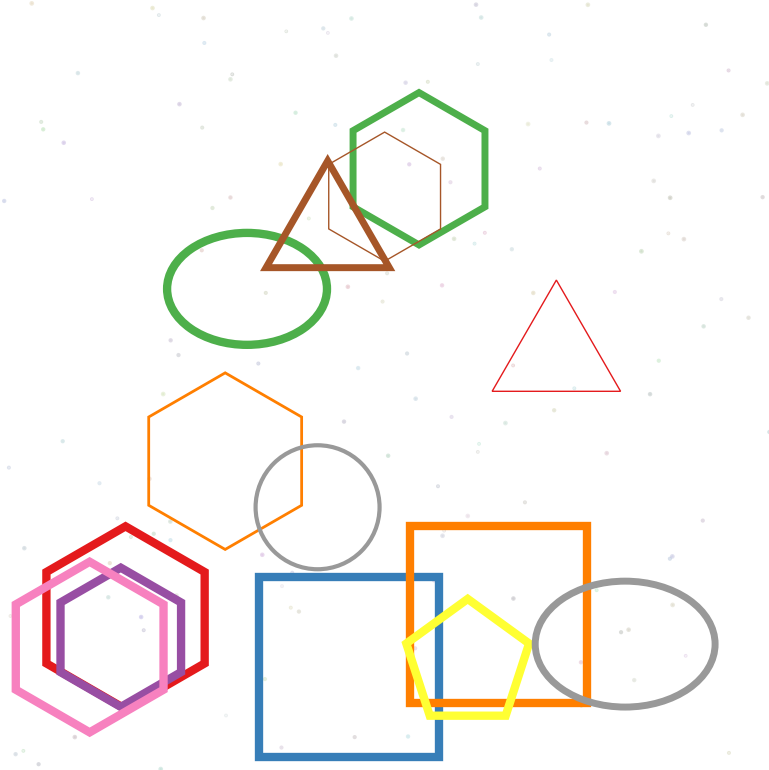[{"shape": "triangle", "thickness": 0.5, "radius": 0.48, "center": [0.723, 0.54]}, {"shape": "hexagon", "thickness": 3, "radius": 0.59, "center": [0.163, 0.198]}, {"shape": "square", "thickness": 3, "radius": 0.59, "center": [0.453, 0.134]}, {"shape": "hexagon", "thickness": 2.5, "radius": 0.49, "center": [0.544, 0.781]}, {"shape": "oval", "thickness": 3, "radius": 0.52, "center": [0.321, 0.625]}, {"shape": "hexagon", "thickness": 3, "radius": 0.45, "center": [0.157, 0.172]}, {"shape": "hexagon", "thickness": 1, "radius": 0.57, "center": [0.292, 0.401]}, {"shape": "square", "thickness": 3, "radius": 0.58, "center": [0.647, 0.201]}, {"shape": "pentagon", "thickness": 3, "radius": 0.42, "center": [0.607, 0.138]}, {"shape": "triangle", "thickness": 2.5, "radius": 0.46, "center": [0.426, 0.699]}, {"shape": "hexagon", "thickness": 0.5, "radius": 0.42, "center": [0.5, 0.745]}, {"shape": "hexagon", "thickness": 3, "radius": 0.55, "center": [0.116, 0.16]}, {"shape": "oval", "thickness": 2.5, "radius": 0.58, "center": [0.812, 0.163]}, {"shape": "circle", "thickness": 1.5, "radius": 0.4, "center": [0.412, 0.341]}]